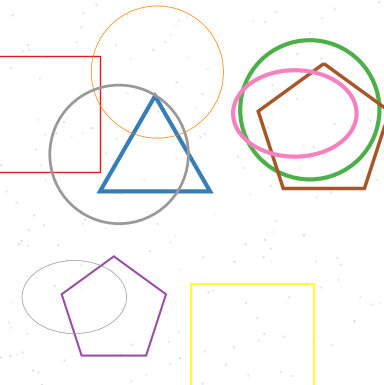[{"shape": "square", "thickness": 1, "radius": 0.75, "center": [0.109, 0.704]}, {"shape": "triangle", "thickness": 3, "radius": 0.83, "center": [0.403, 0.585]}, {"shape": "circle", "thickness": 3, "radius": 0.9, "center": [0.805, 0.715]}, {"shape": "pentagon", "thickness": 1.5, "radius": 0.71, "center": [0.296, 0.192]}, {"shape": "circle", "thickness": 0.5, "radius": 0.86, "center": [0.409, 0.813]}, {"shape": "square", "thickness": 1.5, "radius": 0.8, "center": [0.656, 0.103]}, {"shape": "pentagon", "thickness": 2.5, "radius": 0.9, "center": [0.841, 0.656]}, {"shape": "oval", "thickness": 3, "radius": 0.8, "center": [0.766, 0.705]}, {"shape": "circle", "thickness": 2, "radius": 0.9, "center": [0.309, 0.599]}, {"shape": "oval", "thickness": 0.5, "radius": 0.68, "center": [0.193, 0.228]}]